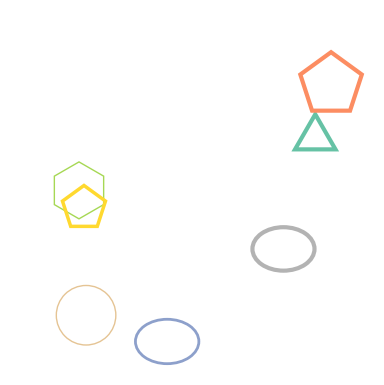[{"shape": "triangle", "thickness": 3, "radius": 0.3, "center": [0.819, 0.642]}, {"shape": "pentagon", "thickness": 3, "radius": 0.42, "center": [0.86, 0.78]}, {"shape": "oval", "thickness": 2, "radius": 0.41, "center": [0.434, 0.113]}, {"shape": "hexagon", "thickness": 1, "radius": 0.37, "center": [0.205, 0.506]}, {"shape": "pentagon", "thickness": 2.5, "radius": 0.29, "center": [0.218, 0.46]}, {"shape": "circle", "thickness": 1, "radius": 0.39, "center": [0.224, 0.181]}, {"shape": "oval", "thickness": 3, "radius": 0.4, "center": [0.736, 0.353]}]